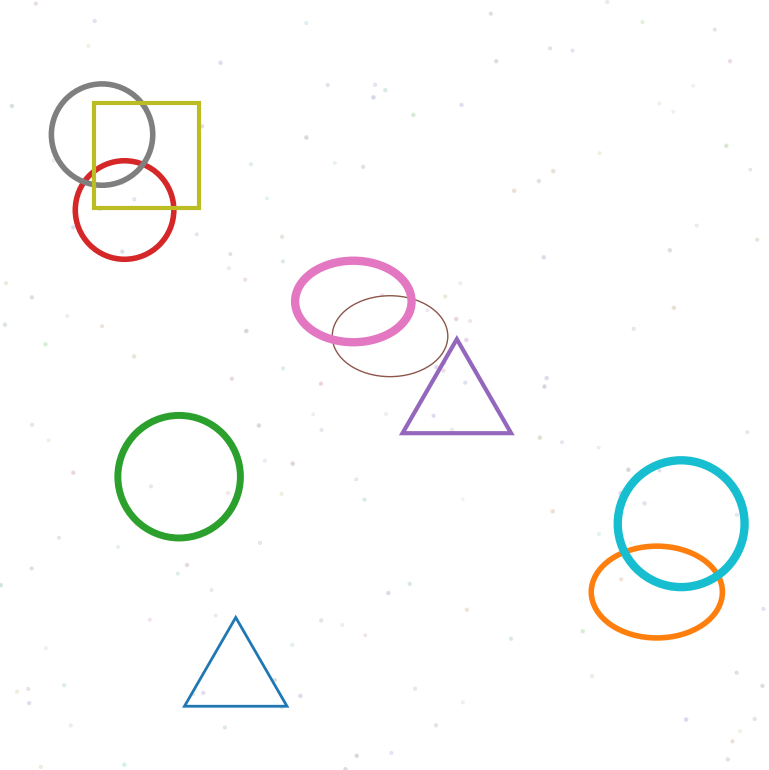[{"shape": "triangle", "thickness": 1, "radius": 0.38, "center": [0.306, 0.121]}, {"shape": "oval", "thickness": 2, "radius": 0.43, "center": [0.853, 0.231]}, {"shape": "circle", "thickness": 2.5, "radius": 0.4, "center": [0.233, 0.381]}, {"shape": "circle", "thickness": 2, "radius": 0.32, "center": [0.162, 0.727]}, {"shape": "triangle", "thickness": 1.5, "radius": 0.41, "center": [0.593, 0.478]}, {"shape": "oval", "thickness": 0.5, "radius": 0.38, "center": [0.507, 0.563]}, {"shape": "oval", "thickness": 3, "radius": 0.38, "center": [0.459, 0.608]}, {"shape": "circle", "thickness": 2, "radius": 0.33, "center": [0.133, 0.825]}, {"shape": "square", "thickness": 1.5, "radius": 0.34, "center": [0.19, 0.799]}, {"shape": "circle", "thickness": 3, "radius": 0.41, "center": [0.885, 0.32]}]